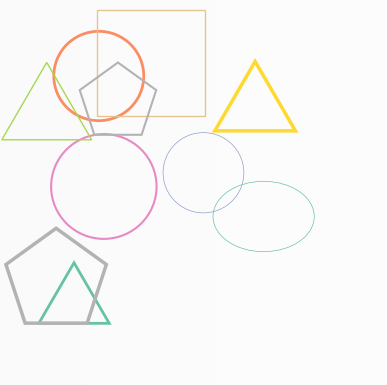[{"shape": "oval", "thickness": 0.5, "radius": 0.65, "center": [0.68, 0.438]}, {"shape": "triangle", "thickness": 2, "radius": 0.52, "center": [0.191, 0.213]}, {"shape": "circle", "thickness": 2, "radius": 0.58, "center": [0.255, 0.803]}, {"shape": "circle", "thickness": 0.5, "radius": 0.52, "center": [0.525, 0.551]}, {"shape": "circle", "thickness": 1.5, "radius": 0.68, "center": [0.268, 0.516]}, {"shape": "triangle", "thickness": 1, "radius": 0.67, "center": [0.121, 0.704]}, {"shape": "triangle", "thickness": 2.5, "radius": 0.6, "center": [0.658, 0.72]}, {"shape": "square", "thickness": 1, "radius": 0.69, "center": [0.389, 0.836]}, {"shape": "pentagon", "thickness": 2.5, "radius": 0.68, "center": [0.145, 0.271]}, {"shape": "pentagon", "thickness": 1.5, "radius": 0.52, "center": [0.304, 0.734]}]